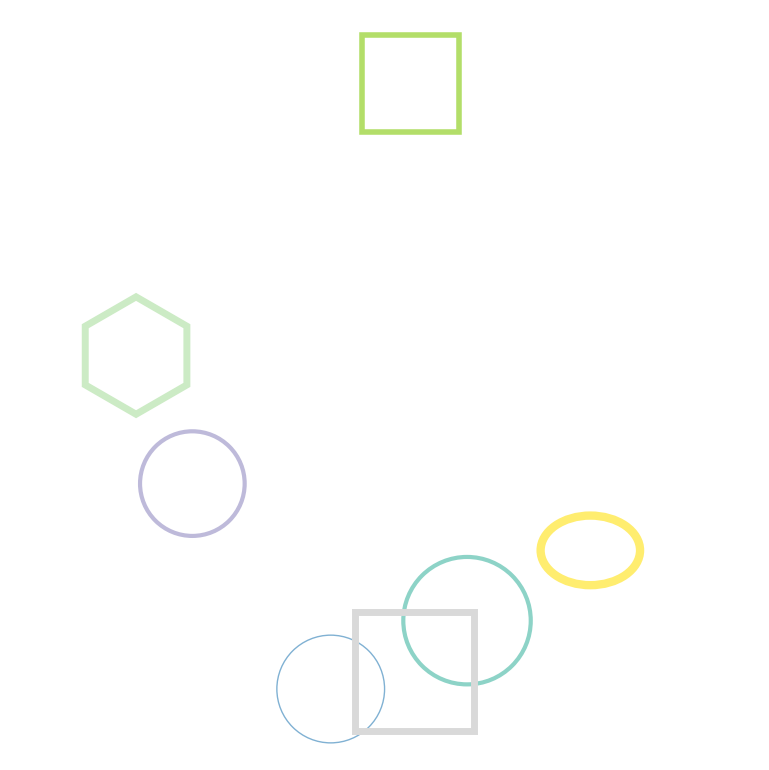[{"shape": "circle", "thickness": 1.5, "radius": 0.41, "center": [0.607, 0.194]}, {"shape": "circle", "thickness": 1.5, "radius": 0.34, "center": [0.25, 0.372]}, {"shape": "circle", "thickness": 0.5, "radius": 0.35, "center": [0.43, 0.105]}, {"shape": "square", "thickness": 2, "radius": 0.32, "center": [0.533, 0.892]}, {"shape": "square", "thickness": 2.5, "radius": 0.39, "center": [0.539, 0.128]}, {"shape": "hexagon", "thickness": 2.5, "radius": 0.38, "center": [0.177, 0.538]}, {"shape": "oval", "thickness": 3, "radius": 0.32, "center": [0.767, 0.285]}]